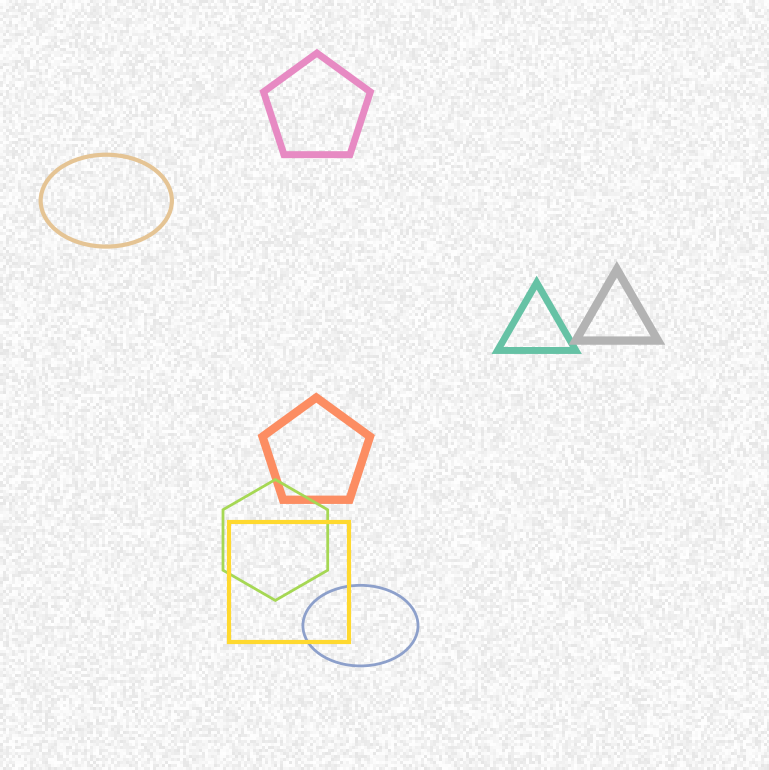[{"shape": "triangle", "thickness": 2.5, "radius": 0.29, "center": [0.697, 0.574]}, {"shape": "pentagon", "thickness": 3, "radius": 0.37, "center": [0.411, 0.41]}, {"shape": "oval", "thickness": 1, "radius": 0.37, "center": [0.468, 0.187]}, {"shape": "pentagon", "thickness": 2.5, "radius": 0.36, "center": [0.412, 0.858]}, {"shape": "hexagon", "thickness": 1, "radius": 0.39, "center": [0.358, 0.299]}, {"shape": "square", "thickness": 1.5, "radius": 0.39, "center": [0.375, 0.244]}, {"shape": "oval", "thickness": 1.5, "radius": 0.43, "center": [0.138, 0.739]}, {"shape": "triangle", "thickness": 3, "radius": 0.31, "center": [0.801, 0.589]}]